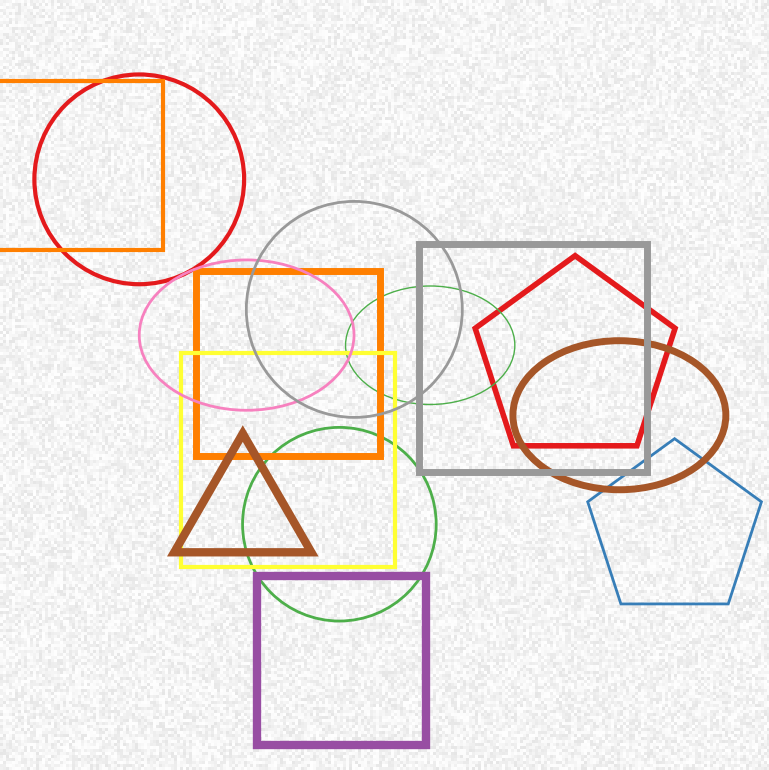[{"shape": "circle", "thickness": 1.5, "radius": 0.68, "center": [0.181, 0.767]}, {"shape": "pentagon", "thickness": 2, "radius": 0.68, "center": [0.747, 0.531]}, {"shape": "pentagon", "thickness": 1, "radius": 0.59, "center": [0.876, 0.312]}, {"shape": "oval", "thickness": 0.5, "radius": 0.55, "center": [0.559, 0.552]}, {"shape": "circle", "thickness": 1, "radius": 0.63, "center": [0.441, 0.319]}, {"shape": "square", "thickness": 3, "radius": 0.55, "center": [0.443, 0.143]}, {"shape": "square", "thickness": 2.5, "radius": 0.6, "center": [0.374, 0.528]}, {"shape": "square", "thickness": 1.5, "radius": 0.55, "center": [0.102, 0.785]}, {"shape": "square", "thickness": 1.5, "radius": 0.7, "center": [0.374, 0.403]}, {"shape": "triangle", "thickness": 3, "radius": 0.51, "center": [0.315, 0.334]}, {"shape": "oval", "thickness": 2.5, "radius": 0.69, "center": [0.804, 0.461]}, {"shape": "oval", "thickness": 1, "radius": 0.7, "center": [0.32, 0.565]}, {"shape": "square", "thickness": 2.5, "radius": 0.74, "center": [0.692, 0.535]}, {"shape": "circle", "thickness": 1, "radius": 0.7, "center": [0.46, 0.598]}]